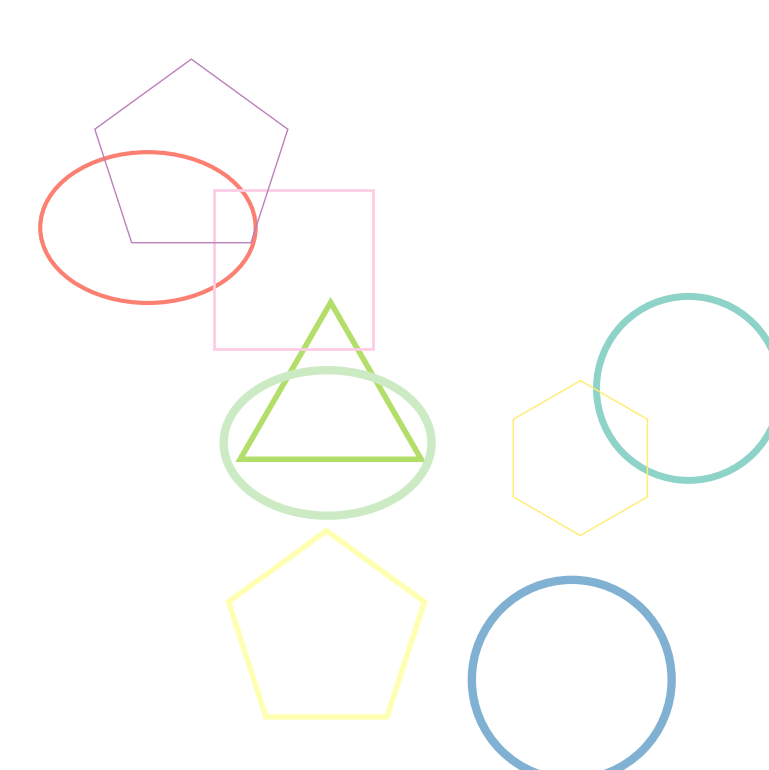[{"shape": "circle", "thickness": 2.5, "radius": 0.6, "center": [0.894, 0.496]}, {"shape": "pentagon", "thickness": 2, "radius": 0.67, "center": [0.424, 0.177]}, {"shape": "oval", "thickness": 1.5, "radius": 0.7, "center": [0.192, 0.704]}, {"shape": "circle", "thickness": 3, "radius": 0.65, "center": [0.743, 0.117]}, {"shape": "triangle", "thickness": 2, "radius": 0.68, "center": [0.429, 0.471]}, {"shape": "square", "thickness": 1, "radius": 0.52, "center": [0.381, 0.65]}, {"shape": "pentagon", "thickness": 0.5, "radius": 0.66, "center": [0.248, 0.791]}, {"shape": "oval", "thickness": 3, "radius": 0.67, "center": [0.425, 0.425]}, {"shape": "hexagon", "thickness": 0.5, "radius": 0.5, "center": [0.754, 0.405]}]